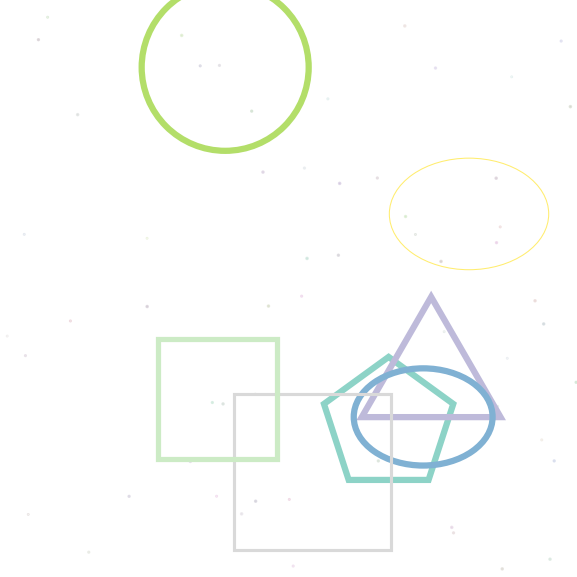[{"shape": "pentagon", "thickness": 3, "radius": 0.59, "center": [0.673, 0.263]}, {"shape": "triangle", "thickness": 3, "radius": 0.69, "center": [0.747, 0.346]}, {"shape": "oval", "thickness": 3, "radius": 0.6, "center": [0.733, 0.277]}, {"shape": "circle", "thickness": 3, "radius": 0.72, "center": [0.39, 0.883]}, {"shape": "square", "thickness": 1.5, "radius": 0.68, "center": [0.542, 0.182]}, {"shape": "square", "thickness": 2.5, "radius": 0.52, "center": [0.377, 0.308]}, {"shape": "oval", "thickness": 0.5, "radius": 0.69, "center": [0.812, 0.629]}]